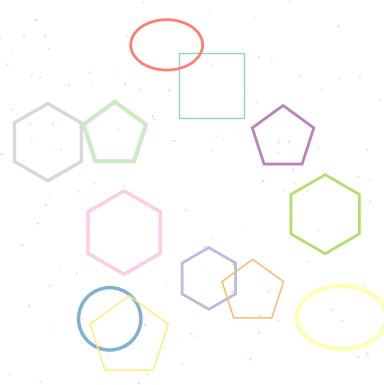[{"shape": "square", "thickness": 1, "radius": 0.42, "center": [0.549, 0.778]}, {"shape": "oval", "thickness": 3, "radius": 0.58, "center": [0.887, 0.176]}, {"shape": "hexagon", "thickness": 2, "radius": 0.4, "center": [0.542, 0.277]}, {"shape": "oval", "thickness": 2, "radius": 0.47, "center": [0.433, 0.883]}, {"shape": "circle", "thickness": 2.5, "radius": 0.41, "center": [0.285, 0.172]}, {"shape": "pentagon", "thickness": 1, "radius": 0.42, "center": [0.657, 0.242]}, {"shape": "hexagon", "thickness": 2, "radius": 0.51, "center": [0.845, 0.444]}, {"shape": "hexagon", "thickness": 2.5, "radius": 0.54, "center": [0.322, 0.396]}, {"shape": "hexagon", "thickness": 2.5, "radius": 0.5, "center": [0.124, 0.631]}, {"shape": "pentagon", "thickness": 2, "radius": 0.42, "center": [0.735, 0.642]}, {"shape": "pentagon", "thickness": 3, "radius": 0.43, "center": [0.298, 0.65]}, {"shape": "pentagon", "thickness": 1, "radius": 0.53, "center": [0.336, 0.125]}]